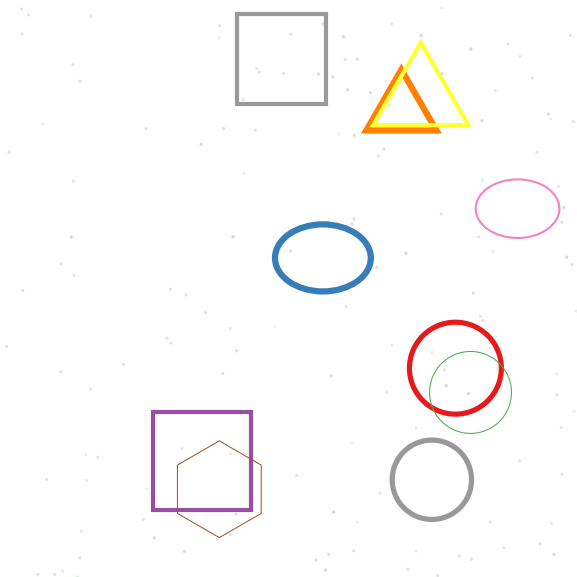[{"shape": "circle", "thickness": 2.5, "radius": 0.4, "center": [0.789, 0.362]}, {"shape": "oval", "thickness": 3, "radius": 0.41, "center": [0.559, 0.553]}, {"shape": "circle", "thickness": 0.5, "radius": 0.35, "center": [0.815, 0.32]}, {"shape": "square", "thickness": 2, "radius": 0.42, "center": [0.349, 0.201]}, {"shape": "triangle", "thickness": 3, "radius": 0.35, "center": [0.695, 0.808]}, {"shape": "triangle", "thickness": 2, "radius": 0.48, "center": [0.729, 0.83]}, {"shape": "hexagon", "thickness": 0.5, "radius": 0.42, "center": [0.38, 0.152]}, {"shape": "oval", "thickness": 1, "radius": 0.36, "center": [0.896, 0.638]}, {"shape": "circle", "thickness": 2.5, "radius": 0.34, "center": [0.748, 0.168]}, {"shape": "square", "thickness": 2, "radius": 0.39, "center": [0.487, 0.897]}]